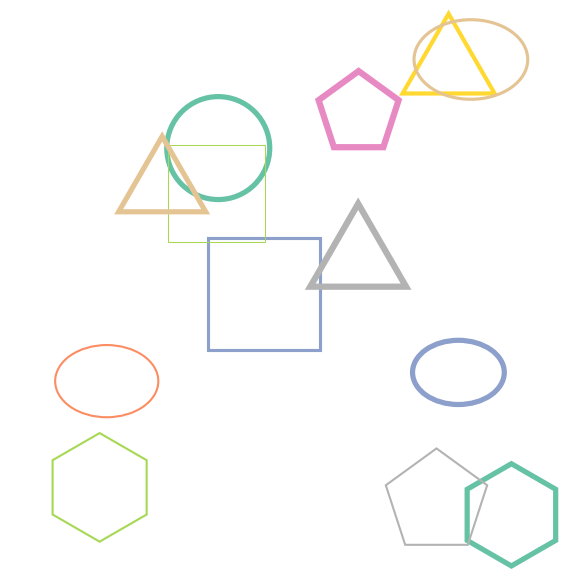[{"shape": "circle", "thickness": 2.5, "radius": 0.45, "center": [0.378, 0.743]}, {"shape": "hexagon", "thickness": 2.5, "radius": 0.44, "center": [0.886, 0.108]}, {"shape": "oval", "thickness": 1, "radius": 0.45, "center": [0.185, 0.339]}, {"shape": "oval", "thickness": 2.5, "radius": 0.4, "center": [0.794, 0.354]}, {"shape": "square", "thickness": 1.5, "radius": 0.49, "center": [0.458, 0.49]}, {"shape": "pentagon", "thickness": 3, "radius": 0.36, "center": [0.621, 0.803]}, {"shape": "square", "thickness": 0.5, "radius": 0.42, "center": [0.375, 0.664]}, {"shape": "hexagon", "thickness": 1, "radius": 0.47, "center": [0.173, 0.155]}, {"shape": "triangle", "thickness": 2, "radius": 0.46, "center": [0.777, 0.883]}, {"shape": "triangle", "thickness": 2.5, "radius": 0.44, "center": [0.281, 0.676]}, {"shape": "oval", "thickness": 1.5, "radius": 0.49, "center": [0.815, 0.896]}, {"shape": "pentagon", "thickness": 1, "radius": 0.46, "center": [0.756, 0.13]}, {"shape": "triangle", "thickness": 3, "radius": 0.48, "center": [0.62, 0.551]}]